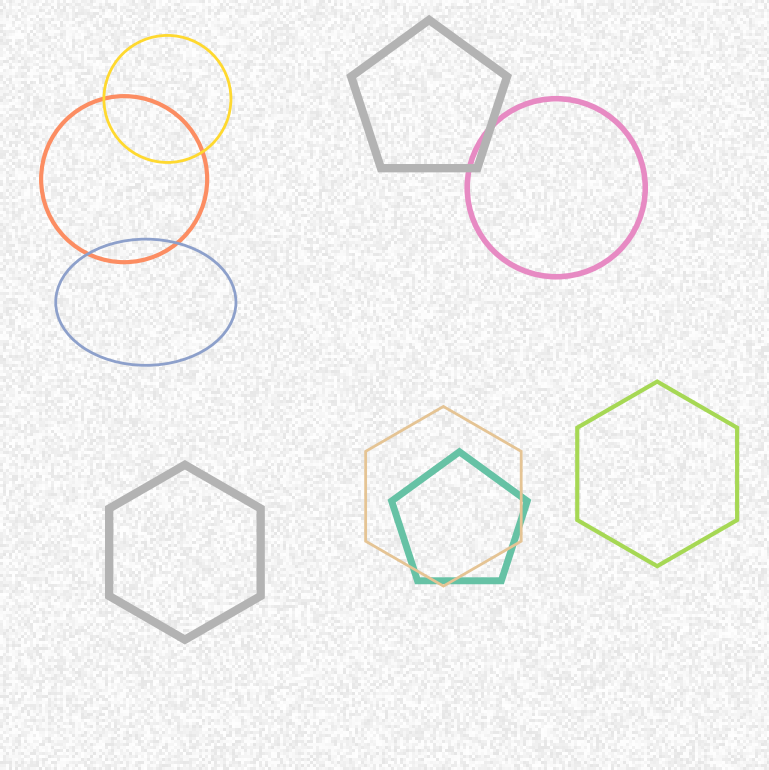[{"shape": "pentagon", "thickness": 2.5, "radius": 0.46, "center": [0.597, 0.321]}, {"shape": "circle", "thickness": 1.5, "radius": 0.54, "center": [0.161, 0.767]}, {"shape": "oval", "thickness": 1, "radius": 0.59, "center": [0.189, 0.607]}, {"shape": "circle", "thickness": 2, "radius": 0.58, "center": [0.722, 0.756]}, {"shape": "hexagon", "thickness": 1.5, "radius": 0.6, "center": [0.854, 0.385]}, {"shape": "circle", "thickness": 1, "radius": 0.41, "center": [0.217, 0.872]}, {"shape": "hexagon", "thickness": 1, "radius": 0.58, "center": [0.576, 0.355]}, {"shape": "hexagon", "thickness": 3, "radius": 0.57, "center": [0.24, 0.283]}, {"shape": "pentagon", "thickness": 3, "radius": 0.53, "center": [0.557, 0.868]}]